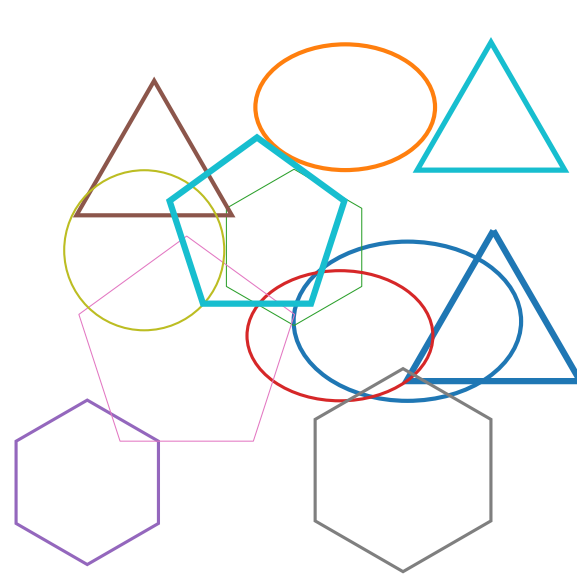[{"shape": "oval", "thickness": 2, "radius": 0.98, "center": [0.705, 0.443]}, {"shape": "triangle", "thickness": 3, "radius": 0.87, "center": [0.854, 0.426]}, {"shape": "oval", "thickness": 2, "radius": 0.78, "center": [0.598, 0.813]}, {"shape": "hexagon", "thickness": 0.5, "radius": 0.68, "center": [0.509, 0.571]}, {"shape": "oval", "thickness": 1.5, "radius": 0.8, "center": [0.589, 0.418]}, {"shape": "hexagon", "thickness": 1.5, "radius": 0.71, "center": [0.151, 0.164]}, {"shape": "triangle", "thickness": 2, "radius": 0.78, "center": [0.267, 0.704]}, {"shape": "pentagon", "thickness": 0.5, "radius": 0.98, "center": [0.323, 0.394]}, {"shape": "hexagon", "thickness": 1.5, "radius": 0.88, "center": [0.698, 0.185]}, {"shape": "circle", "thickness": 1, "radius": 0.69, "center": [0.25, 0.566]}, {"shape": "triangle", "thickness": 2.5, "radius": 0.74, "center": [0.85, 0.778]}, {"shape": "pentagon", "thickness": 3, "radius": 0.8, "center": [0.445, 0.602]}]